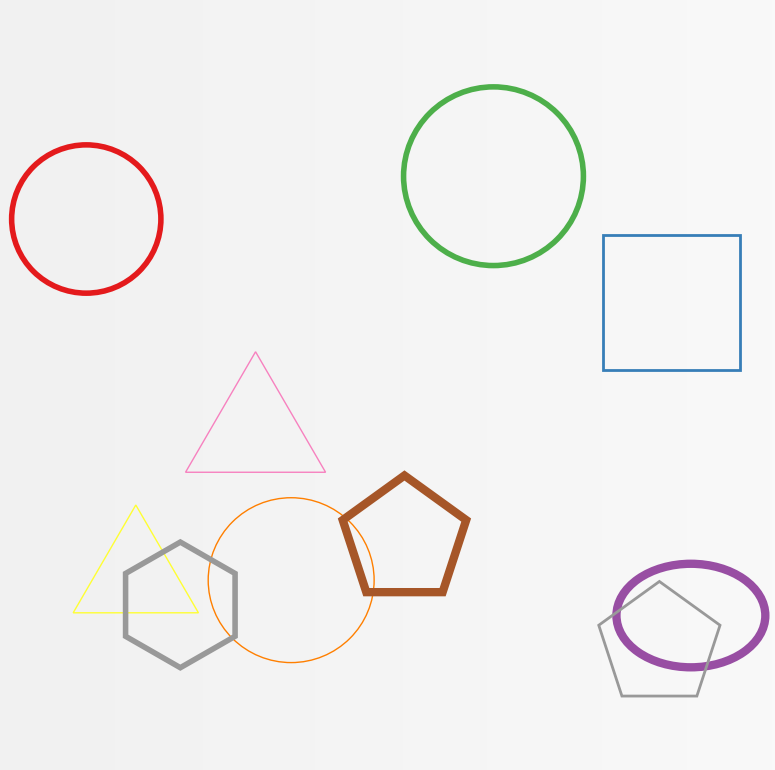[{"shape": "circle", "thickness": 2, "radius": 0.48, "center": [0.111, 0.716]}, {"shape": "square", "thickness": 1, "radius": 0.44, "center": [0.866, 0.607]}, {"shape": "circle", "thickness": 2, "radius": 0.58, "center": [0.637, 0.771]}, {"shape": "oval", "thickness": 3, "radius": 0.48, "center": [0.891, 0.201]}, {"shape": "circle", "thickness": 0.5, "radius": 0.54, "center": [0.376, 0.247]}, {"shape": "triangle", "thickness": 0.5, "radius": 0.47, "center": [0.175, 0.251]}, {"shape": "pentagon", "thickness": 3, "radius": 0.42, "center": [0.522, 0.299]}, {"shape": "triangle", "thickness": 0.5, "radius": 0.52, "center": [0.33, 0.439]}, {"shape": "hexagon", "thickness": 2, "radius": 0.41, "center": [0.233, 0.214]}, {"shape": "pentagon", "thickness": 1, "radius": 0.41, "center": [0.851, 0.163]}]